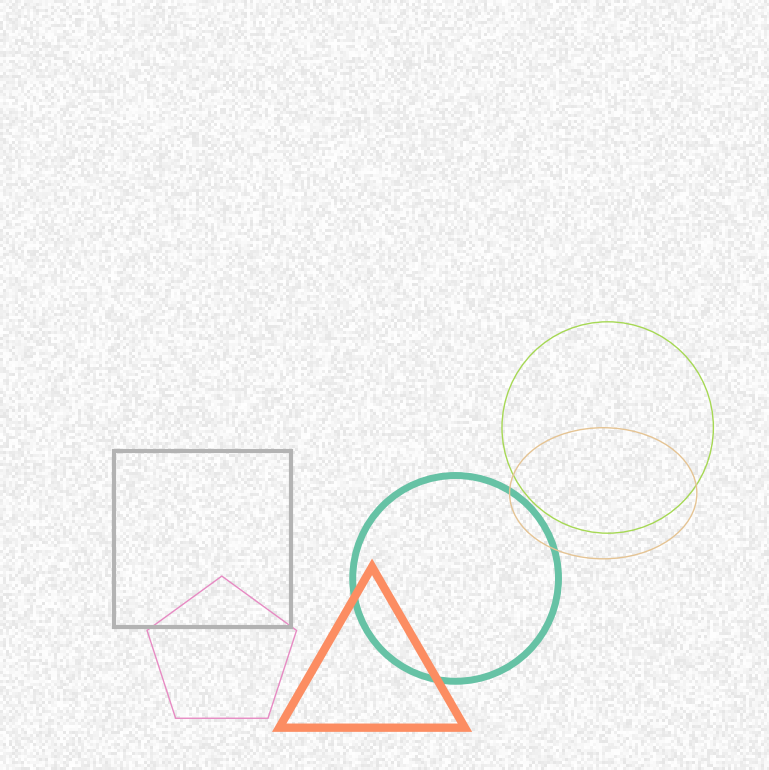[{"shape": "circle", "thickness": 2.5, "radius": 0.67, "center": [0.592, 0.249]}, {"shape": "triangle", "thickness": 3, "radius": 0.7, "center": [0.483, 0.125]}, {"shape": "pentagon", "thickness": 0.5, "radius": 0.51, "center": [0.288, 0.15]}, {"shape": "circle", "thickness": 0.5, "radius": 0.69, "center": [0.789, 0.445]}, {"shape": "oval", "thickness": 0.5, "radius": 0.61, "center": [0.783, 0.359]}, {"shape": "square", "thickness": 1.5, "radius": 0.57, "center": [0.263, 0.301]}]